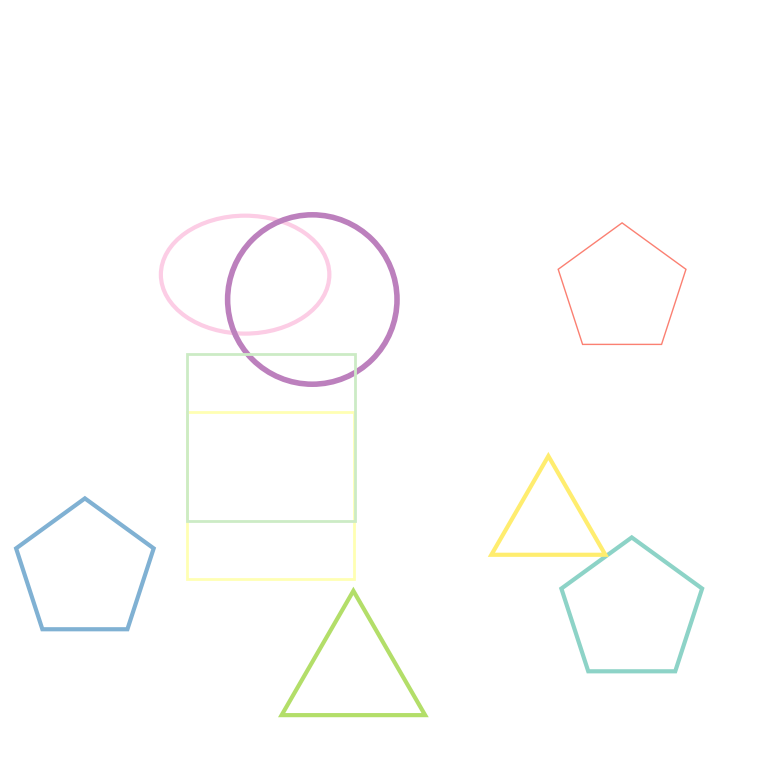[{"shape": "pentagon", "thickness": 1.5, "radius": 0.48, "center": [0.82, 0.206]}, {"shape": "square", "thickness": 1, "radius": 0.54, "center": [0.351, 0.357]}, {"shape": "pentagon", "thickness": 0.5, "radius": 0.44, "center": [0.808, 0.623]}, {"shape": "pentagon", "thickness": 1.5, "radius": 0.47, "center": [0.11, 0.259]}, {"shape": "triangle", "thickness": 1.5, "radius": 0.54, "center": [0.459, 0.125]}, {"shape": "oval", "thickness": 1.5, "radius": 0.55, "center": [0.318, 0.643]}, {"shape": "circle", "thickness": 2, "radius": 0.55, "center": [0.406, 0.611]}, {"shape": "square", "thickness": 1, "radius": 0.54, "center": [0.352, 0.432]}, {"shape": "triangle", "thickness": 1.5, "radius": 0.43, "center": [0.712, 0.322]}]